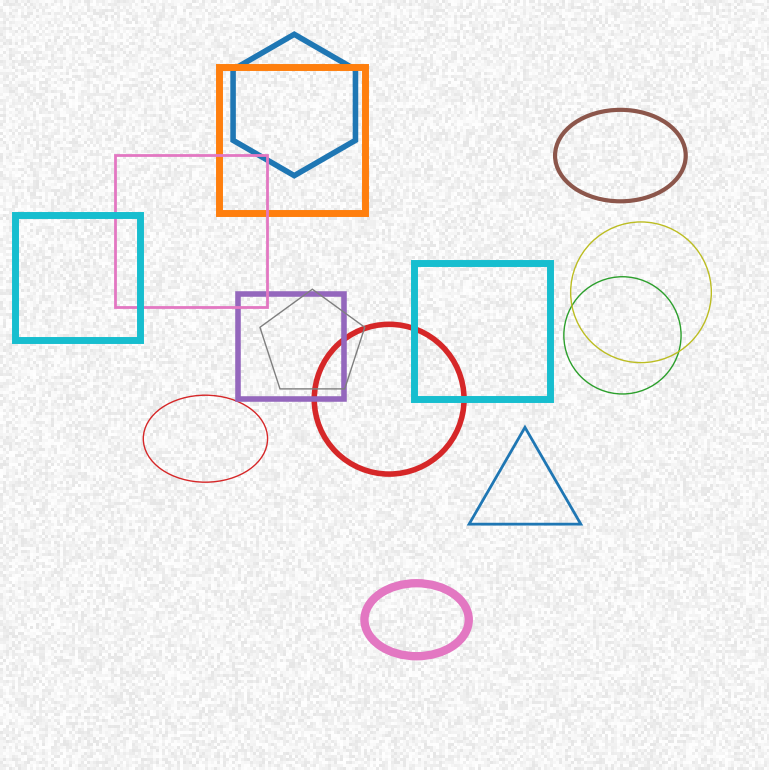[{"shape": "triangle", "thickness": 1, "radius": 0.42, "center": [0.682, 0.361]}, {"shape": "hexagon", "thickness": 2, "radius": 0.46, "center": [0.382, 0.864]}, {"shape": "square", "thickness": 2.5, "radius": 0.48, "center": [0.379, 0.818]}, {"shape": "circle", "thickness": 0.5, "radius": 0.38, "center": [0.808, 0.564]}, {"shape": "circle", "thickness": 2, "radius": 0.49, "center": [0.505, 0.482]}, {"shape": "oval", "thickness": 0.5, "radius": 0.4, "center": [0.267, 0.43]}, {"shape": "square", "thickness": 2, "radius": 0.34, "center": [0.378, 0.55]}, {"shape": "oval", "thickness": 1.5, "radius": 0.42, "center": [0.806, 0.798]}, {"shape": "oval", "thickness": 3, "radius": 0.34, "center": [0.541, 0.195]}, {"shape": "square", "thickness": 1, "radius": 0.49, "center": [0.248, 0.7]}, {"shape": "pentagon", "thickness": 0.5, "radius": 0.36, "center": [0.406, 0.553]}, {"shape": "circle", "thickness": 0.5, "radius": 0.46, "center": [0.832, 0.62]}, {"shape": "square", "thickness": 2.5, "radius": 0.41, "center": [0.101, 0.64]}, {"shape": "square", "thickness": 2.5, "radius": 0.44, "center": [0.626, 0.57]}]